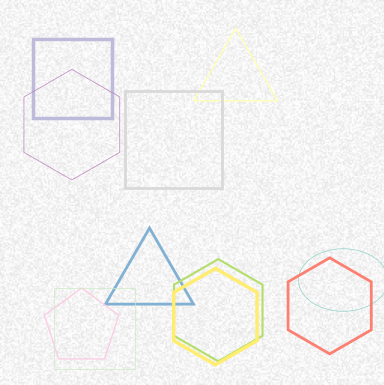[{"shape": "oval", "thickness": 0.5, "radius": 0.58, "center": [0.891, 0.273]}, {"shape": "triangle", "thickness": 1, "radius": 0.63, "center": [0.612, 0.801]}, {"shape": "square", "thickness": 2.5, "radius": 0.51, "center": [0.188, 0.797]}, {"shape": "hexagon", "thickness": 2, "radius": 0.62, "center": [0.856, 0.206]}, {"shape": "triangle", "thickness": 2, "radius": 0.66, "center": [0.388, 0.276]}, {"shape": "hexagon", "thickness": 1.5, "radius": 0.66, "center": [0.567, 0.194]}, {"shape": "pentagon", "thickness": 1, "radius": 0.51, "center": [0.212, 0.15]}, {"shape": "square", "thickness": 2, "radius": 0.63, "center": [0.451, 0.638]}, {"shape": "hexagon", "thickness": 0.5, "radius": 0.72, "center": [0.187, 0.676]}, {"shape": "square", "thickness": 0.5, "radius": 0.52, "center": [0.245, 0.147]}, {"shape": "hexagon", "thickness": 2.5, "radius": 0.63, "center": [0.559, 0.178]}]